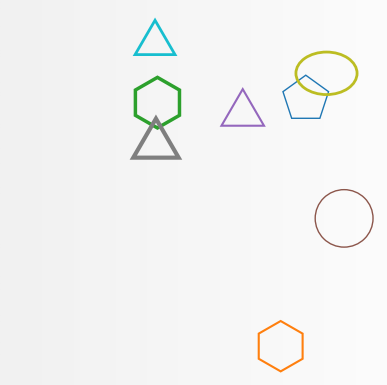[{"shape": "pentagon", "thickness": 1, "radius": 0.31, "center": [0.789, 0.743]}, {"shape": "hexagon", "thickness": 1.5, "radius": 0.33, "center": [0.724, 0.101]}, {"shape": "hexagon", "thickness": 2.5, "radius": 0.33, "center": [0.406, 0.733]}, {"shape": "triangle", "thickness": 1.5, "radius": 0.32, "center": [0.626, 0.705]}, {"shape": "circle", "thickness": 1, "radius": 0.37, "center": [0.888, 0.433]}, {"shape": "triangle", "thickness": 3, "radius": 0.34, "center": [0.402, 0.624]}, {"shape": "oval", "thickness": 2, "radius": 0.39, "center": [0.843, 0.81]}, {"shape": "triangle", "thickness": 2, "radius": 0.3, "center": [0.4, 0.888]}]